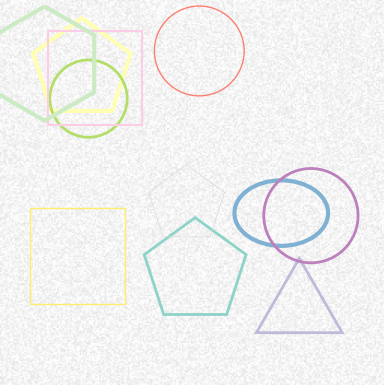[{"shape": "pentagon", "thickness": 2, "radius": 0.7, "center": [0.507, 0.296]}, {"shape": "pentagon", "thickness": 3, "radius": 0.67, "center": [0.212, 0.82]}, {"shape": "triangle", "thickness": 2, "radius": 0.64, "center": [0.777, 0.2]}, {"shape": "circle", "thickness": 1, "radius": 0.58, "center": [0.518, 0.868]}, {"shape": "oval", "thickness": 3, "radius": 0.61, "center": [0.731, 0.447]}, {"shape": "circle", "thickness": 2, "radius": 0.5, "center": [0.23, 0.744]}, {"shape": "square", "thickness": 1.5, "radius": 0.61, "center": [0.246, 0.798]}, {"shape": "pentagon", "thickness": 0.5, "radius": 0.52, "center": [0.484, 0.469]}, {"shape": "circle", "thickness": 2, "radius": 0.61, "center": [0.808, 0.44]}, {"shape": "hexagon", "thickness": 3, "radius": 0.74, "center": [0.116, 0.835]}, {"shape": "square", "thickness": 1, "radius": 0.62, "center": [0.201, 0.335]}]